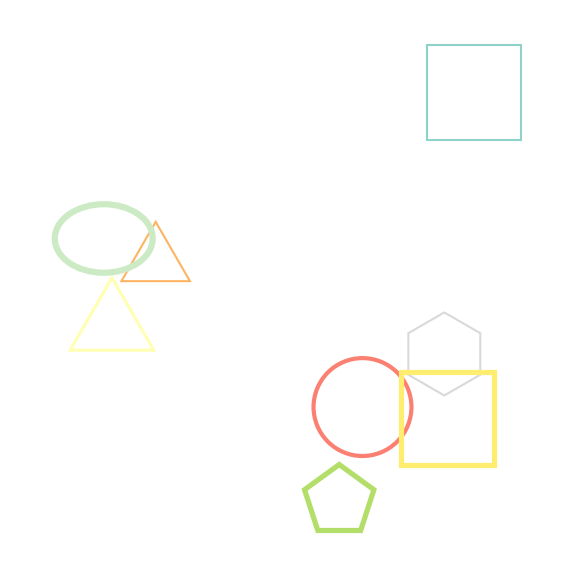[{"shape": "square", "thickness": 1, "radius": 0.41, "center": [0.821, 0.839]}, {"shape": "triangle", "thickness": 1.5, "radius": 0.42, "center": [0.194, 0.435]}, {"shape": "circle", "thickness": 2, "radius": 0.42, "center": [0.628, 0.294]}, {"shape": "triangle", "thickness": 1, "radius": 0.34, "center": [0.27, 0.547]}, {"shape": "pentagon", "thickness": 2.5, "radius": 0.32, "center": [0.587, 0.132]}, {"shape": "hexagon", "thickness": 1, "radius": 0.36, "center": [0.769, 0.386]}, {"shape": "oval", "thickness": 3, "radius": 0.42, "center": [0.18, 0.586]}, {"shape": "square", "thickness": 2.5, "radius": 0.4, "center": [0.774, 0.275]}]